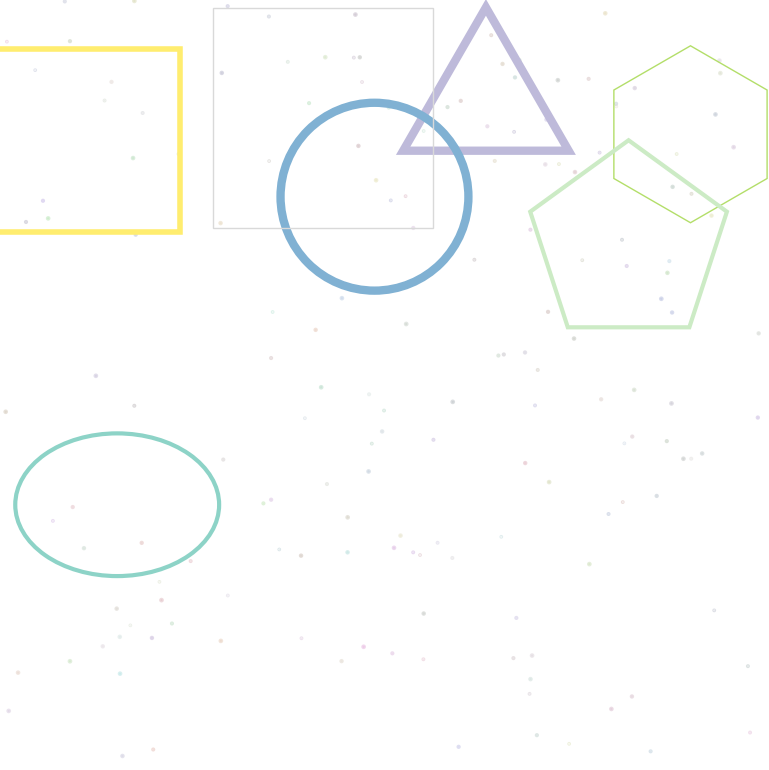[{"shape": "oval", "thickness": 1.5, "radius": 0.66, "center": [0.152, 0.345]}, {"shape": "triangle", "thickness": 3, "radius": 0.62, "center": [0.631, 0.866]}, {"shape": "circle", "thickness": 3, "radius": 0.61, "center": [0.486, 0.745]}, {"shape": "hexagon", "thickness": 0.5, "radius": 0.57, "center": [0.897, 0.826]}, {"shape": "square", "thickness": 0.5, "radius": 0.71, "center": [0.42, 0.846]}, {"shape": "pentagon", "thickness": 1.5, "radius": 0.67, "center": [0.816, 0.684]}, {"shape": "square", "thickness": 2, "radius": 0.59, "center": [0.116, 0.818]}]